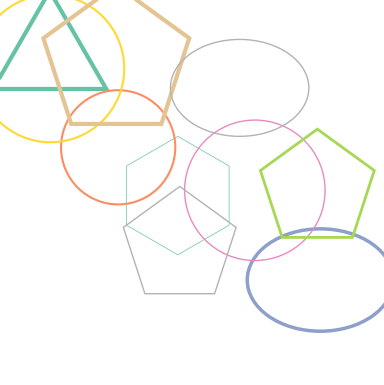[{"shape": "triangle", "thickness": 3, "radius": 0.85, "center": [0.129, 0.854]}, {"shape": "hexagon", "thickness": 0.5, "radius": 0.77, "center": [0.462, 0.492]}, {"shape": "circle", "thickness": 1.5, "radius": 0.74, "center": [0.307, 0.617]}, {"shape": "oval", "thickness": 2.5, "radius": 0.95, "center": [0.832, 0.273]}, {"shape": "circle", "thickness": 1, "radius": 0.91, "center": [0.662, 0.506]}, {"shape": "pentagon", "thickness": 2, "radius": 0.78, "center": [0.824, 0.509]}, {"shape": "circle", "thickness": 1.5, "radius": 0.96, "center": [0.131, 0.822]}, {"shape": "pentagon", "thickness": 3, "radius": 1.0, "center": [0.302, 0.839]}, {"shape": "oval", "thickness": 1, "radius": 0.9, "center": [0.622, 0.772]}, {"shape": "pentagon", "thickness": 1, "radius": 0.77, "center": [0.467, 0.362]}]